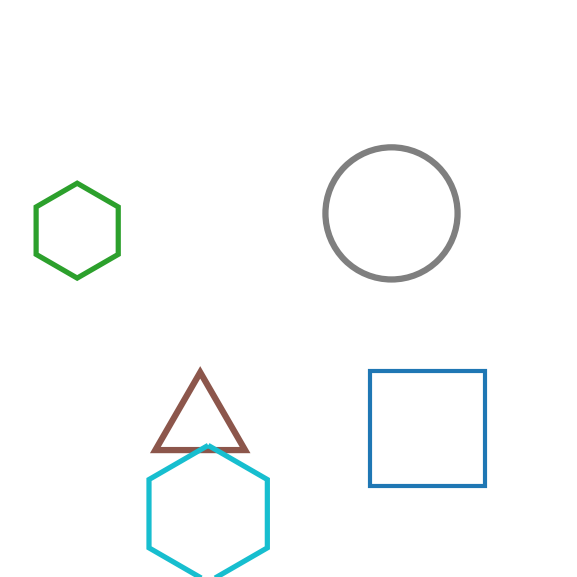[{"shape": "square", "thickness": 2, "radius": 0.5, "center": [0.74, 0.257]}, {"shape": "hexagon", "thickness": 2.5, "radius": 0.41, "center": [0.134, 0.6]}, {"shape": "triangle", "thickness": 3, "radius": 0.45, "center": [0.347, 0.265]}, {"shape": "circle", "thickness": 3, "radius": 0.57, "center": [0.678, 0.63]}, {"shape": "hexagon", "thickness": 2.5, "radius": 0.59, "center": [0.36, 0.11]}]